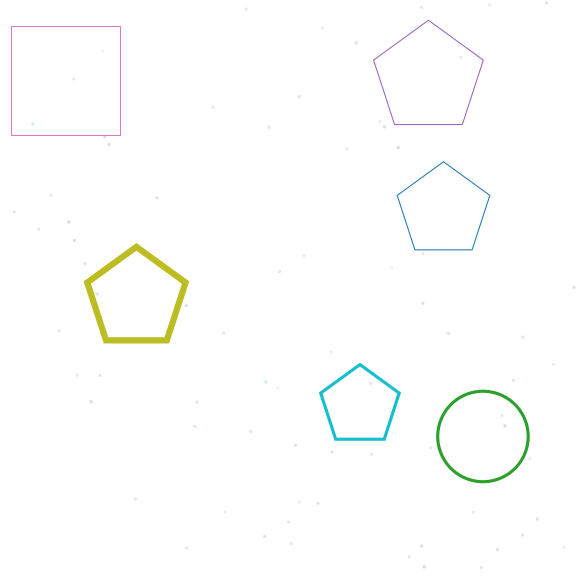[{"shape": "pentagon", "thickness": 0.5, "radius": 0.42, "center": [0.768, 0.635]}, {"shape": "circle", "thickness": 1.5, "radius": 0.39, "center": [0.836, 0.243]}, {"shape": "pentagon", "thickness": 0.5, "radius": 0.5, "center": [0.742, 0.864]}, {"shape": "square", "thickness": 0.5, "radius": 0.47, "center": [0.113, 0.86]}, {"shape": "pentagon", "thickness": 3, "radius": 0.45, "center": [0.236, 0.482]}, {"shape": "pentagon", "thickness": 1.5, "radius": 0.36, "center": [0.623, 0.296]}]